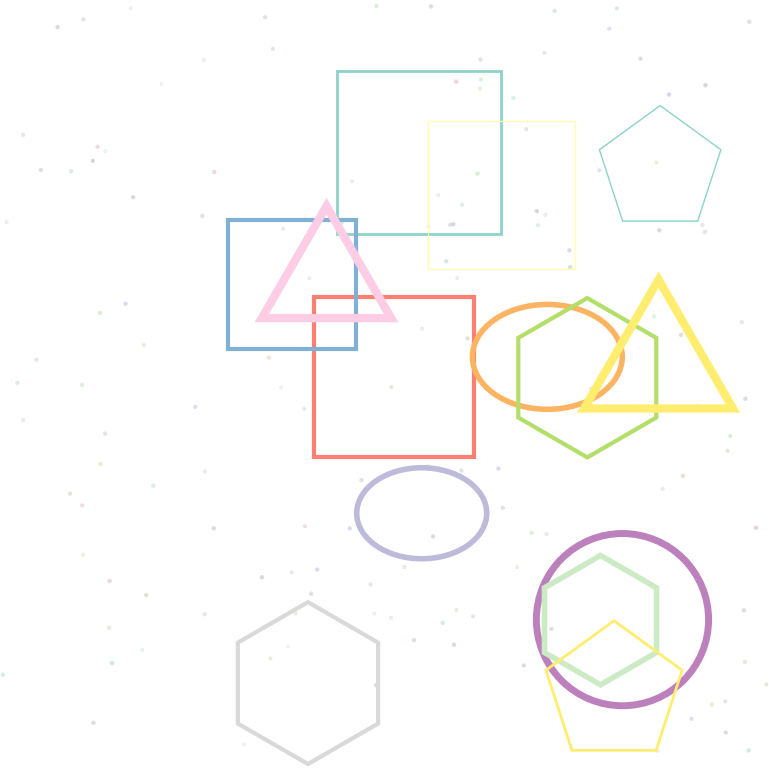[{"shape": "square", "thickness": 1, "radius": 0.53, "center": [0.544, 0.802]}, {"shape": "pentagon", "thickness": 0.5, "radius": 0.41, "center": [0.857, 0.78]}, {"shape": "square", "thickness": 0.5, "radius": 0.48, "center": [0.651, 0.747]}, {"shape": "oval", "thickness": 2, "radius": 0.42, "center": [0.548, 0.333]}, {"shape": "square", "thickness": 1.5, "radius": 0.52, "center": [0.511, 0.511]}, {"shape": "square", "thickness": 1.5, "radius": 0.42, "center": [0.379, 0.63]}, {"shape": "oval", "thickness": 2, "radius": 0.49, "center": [0.711, 0.537]}, {"shape": "hexagon", "thickness": 1.5, "radius": 0.52, "center": [0.763, 0.509]}, {"shape": "triangle", "thickness": 3, "radius": 0.48, "center": [0.424, 0.635]}, {"shape": "hexagon", "thickness": 1.5, "radius": 0.53, "center": [0.4, 0.113]}, {"shape": "circle", "thickness": 2.5, "radius": 0.56, "center": [0.808, 0.195]}, {"shape": "hexagon", "thickness": 2, "radius": 0.42, "center": [0.78, 0.195]}, {"shape": "pentagon", "thickness": 1, "radius": 0.47, "center": [0.797, 0.101]}, {"shape": "triangle", "thickness": 3, "radius": 0.56, "center": [0.855, 0.525]}]